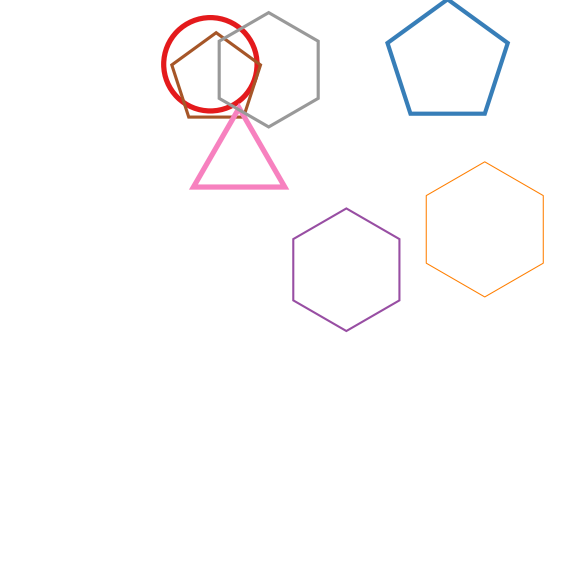[{"shape": "circle", "thickness": 2.5, "radius": 0.4, "center": [0.364, 0.888]}, {"shape": "pentagon", "thickness": 2, "radius": 0.55, "center": [0.775, 0.891]}, {"shape": "hexagon", "thickness": 1, "radius": 0.53, "center": [0.6, 0.532]}, {"shape": "hexagon", "thickness": 0.5, "radius": 0.58, "center": [0.839, 0.602]}, {"shape": "pentagon", "thickness": 1.5, "radius": 0.4, "center": [0.374, 0.862]}, {"shape": "triangle", "thickness": 2.5, "radius": 0.46, "center": [0.414, 0.721]}, {"shape": "hexagon", "thickness": 1.5, "radius": 0.49, "center": [0.465, 0.878]}]